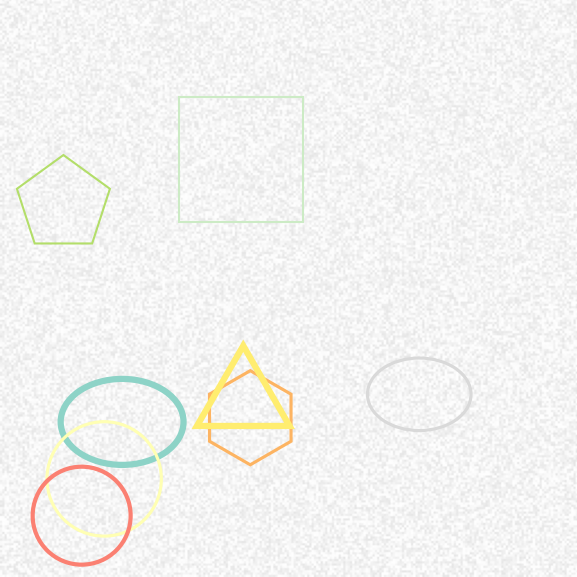[{"shape": "oval", "thickness": 3, "radius": 0.53, "center": [0.211, 0.269]}, {"shape": "circle", "thickness": 1.5, "radius": 0.5, "center": [0.18, 0.17]}, {"shape": "circle", "thickness": 2, "radius": 0.42, "center": [0.141, 0.106]}, {"shape": "hexagon", "thickness": 1.5, "radius": 0.41, "center": [0.433, 0.276]}, {"shape": "pentagon", "thickness": 1, "radius": 0.42, "center": [0.11, 0.646]}, {"shape": "oval", "thickness": 1.5, "radius": 0.45, "center": [0.726, 0.316]}, {"shape": "square", "thickness": 1, "radius": 0.54, "center": [0.417, 0.723]}, {"shape": "triangle", "thickness": 3, "radius": 0.46, "center": [0.421, 0.308]}]